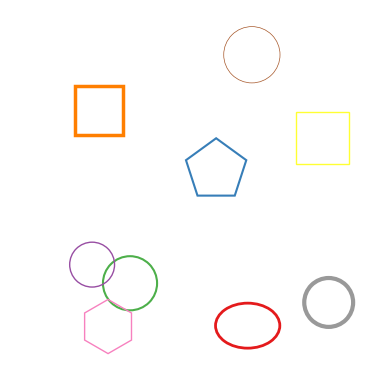[{"shape": "oval", "thickness": 2, "radius": 0.42, "center": [0.643, 0.154]}, {"shape": "pentagon", "thickness": 1.5, "radius": 0.41, "center": [0.561, 0.559]}, {"shape": "circle", "thickness": 1.5, "radius": 0.35, "center": [0.338, 0.264]}, {"shape": "circle", "thickness": 1, "radius": 0.29, "center": [0.239, 0.313]}, {"shape": "square", "thickness": 2.5, "radius": 0.32, "center": [0.257, 0.712]}, {"shape": "square", "thickness": 1, "radius": 0.34, "center": [0.838, 0.641]}, {"shape": "circle", "thickness": 0.5, "radius": 0.37, "center": [0.654, 0.858]}, {"shape": "hexagon", "thickness": 1, "radius": 0.35, "center": [0.281, 0.152]}, {"shape": "circle", "thickness": 3, "radius": 0.32, "center": [0.854, 0.214]}]